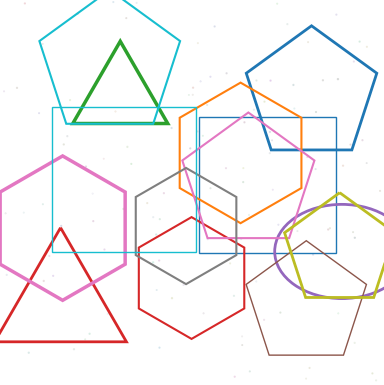[{"shape": "square", "thickness": 1, "radius": 0.88, "center": [0.695, 0.519]}, {"shape": "pentagon", "thickness": 2, "radius": 0.89, "center": [0.809, 0.755]}, {"shape": "hexagon", "thickness": 1.5, "radius": 0.91, "center": [0.625, 0.603]}, {"shape": "triangle", "thickness": 2.5, "radius": 0.71, "center": [0.312, 0.75]}, {"shape": "hexagon", "thickness": 1.5, "radius": 0.79, "center": [0.498, 0.278]}, {"shape": "triangle", "thickness": 2, "radius": 0.99, "center": [0.157, 0.211]}, {"shape": "oval", "thickness": 2, "radius": 0.87, "center": [0.888, 0.347]}, {"shape": "pentagon", "thickness": 1, "radius": 0.82, "center": [0.796, 0.21]}, {"shape": "pentagon", "thickness": 1.5, "radius": 0.9, "center": [0.645, 0.527]}, {"shape": "hexagon", "thickness": 2.5, "radius": 0.94, "center": [0.163, 0.407]}, {"shape": "hexagon", "thickness": 1.5, "radius": 0.75, "center": [0.483, 0.413]}, {"shape": "pentagon", "thickness": 2, "radius": 0.75, "center": [0.882, 0.349]}, {"shape": "pentagon", "thickness": 1.5, "radius": 0.96, "center": [0.285, 0.834]}, {"shape": "square", "thickness": 1, "radius": 0.94, "center": [0.322, 0.533]}]